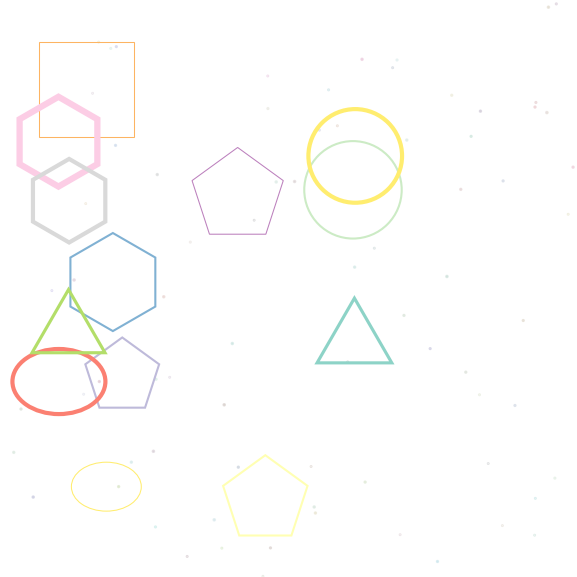[{"shape": "triangle", "thickness": 1.5, "radius": 0.37, "center": [0.614, 0.408]}, {"shape": "pentagon", "thickness": 1, "radius": 0.38, "center": [0.459, 0.134]}, {"shape": "pentagon", "thickness": 1, "radius": 0.34, "center": [0.212, 0.348]}, {"shape": "oval", "thickness": 2, "radius": 0.4, "center": [0.102, 0.338]}, {"shape": "hexagon", "thickness": 1, "radius": 0.42, "center": [0.195, 0.511]}, {"shape": "square", "thickness": 0.5, "radius": 0.41, "center": [0.15, 0.845]}, {"shape": "triangle", "thickness": 1.5, "radius": 0.36, "center": [0.119, 0.425]}, {"shape": "hexagon", "thickness": 3, "radius": 0.39, "center": [0.101, 0.754]}, {"shape": "hexagon", "thickness": 2, "radius": 0.36, "center": [0.12, 0.652]}, {"shape": "pentagon", "thickness": 0.5, "radius": 0.42, "center": [0.412, 0.661]}, {"shape": "circle", "thickness": 1, "radius": 0.42, "center": [0.611, 0.67]}, {"shape": "oval", "thickness": 0.5, "radius": 0.3, "center": [0.184, 0.156]}, {"shape": "circle", "thickness": 2, "radius": 0.41, "center": [0.615, 0.729]}]